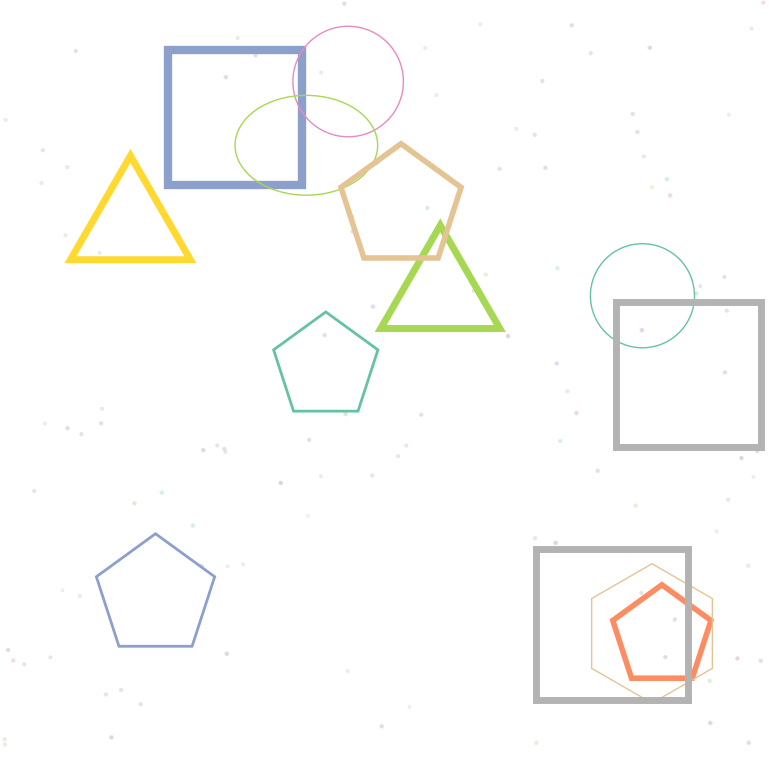[{"shape": "circle", "thickness": 0.5, "radius": 0.34, "center": [0.834, 0.616]}, {"shape": "pentagon", "thickness": 1, "radius": 0.36, "center": [0.423, 0.524]}, {"shape": "pentagon", "thickness": 2, "radius": 0.34, "center": [0.86, 0.173]}, {"shape": "square", "thickness": 3, "radius": 0.44, "center": [0.305, 0.847]}, {"shape": "pentagon", "thickness": 1, "radius": 0.4, "center": [0.202, 0.226]}, {"shape": "circle", "thickness": 0.5, "radius": 0.36, "center": [0.452, 0.894]}, {"shape": "oval", "thickness": 0.5, "radius": 0.46, "center": [0.398, 0.811]}, {"shape": "triangle", "thickness": 2.5, "radius": 0.45, "center": [0.572, 0.618]}, {"shape": "triangle", "thickness": 2.5, "radius": 0.45, "center": [0.169, 0.708]}, {"shape": "pentagon", "thickness": 2, "radius": 0.41, "center": [0.521, 0.731]}, {"shape": "hexagon", "thickness": 0.5, "radius": 0.45, "center": [0.847, 0.177]}, {"shape": "square", "thickness": 2.5, "radius": 0.47, "center": [0.894, 0.513]}, {"shape": "square", "thickness": 2.5, "radius": 0.49, "center": [0.795, 0.189]}]